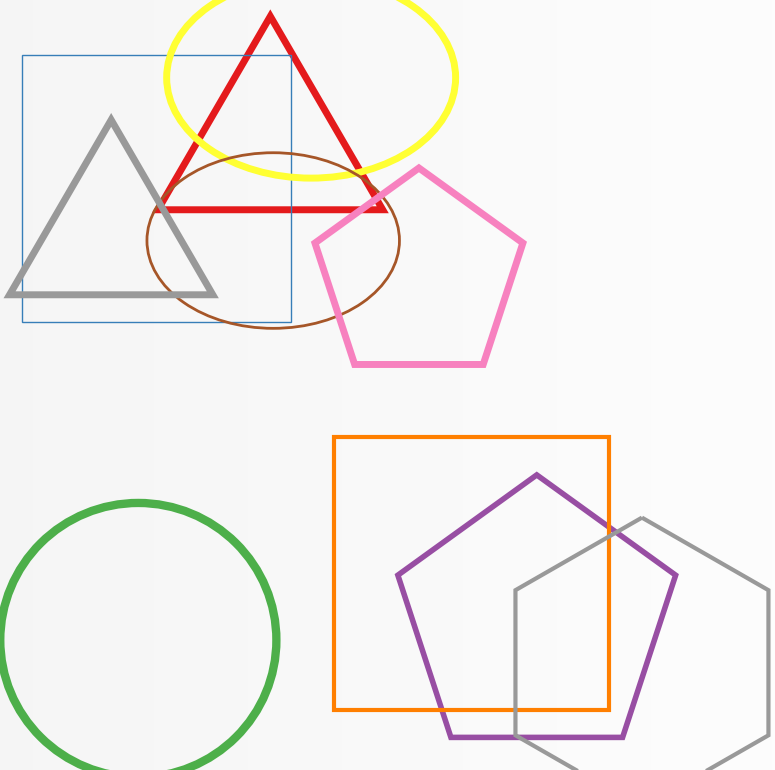[{"shape": "triangle", "thickness": 2.5, "radius": 0.84, "center": [0.349, 0.811]}, {"shape": "square", "thickness": 0.5, "radius": 0.87, "center": [0.202, 0.755]}, {"shape": "circle", "thickness": 3, "radius": 0.89, "center": [0.178, 0.169]}, {"shape": "pentagon", "thickness": 2, "radius": 0.94, "center": [0.693, 0.195]}, {"shape": "square", "thickness": 1.5, "radius": 0.89, "center": [0.608, 0.255]}, {"shape": "oval", "thickness": 2.5, "radius": 0.93, "center": [0.401, 0.899]}, {"shape": "oval", "thickness": 1, "radius": 0.81, "center": [0.353, 0.688]}, {"shape": "pentagon", "thickness": 2.5, "radius": 0.71, "center": [0.541, 0.641]}, {"shape": "hexagon", "thickness": 1.5, "radius": 0.94, "center": [0.828, 0.139]}, {"shape": "triangle", "thickness": 2.5, "radius": 0.76, "center": [0.143, 0.693]}]